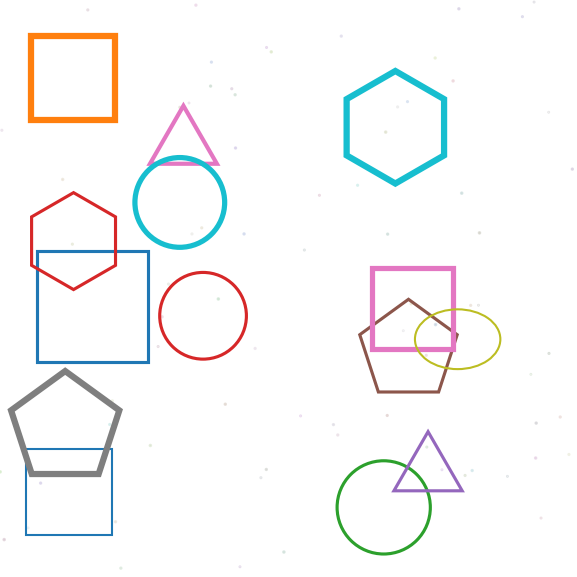[{"shape": "square", "thickness": 1.5, "radius": 0.48, "center": [0.161, 0.469]}, {"shape": "square", "thickness": 1, "radius": 0.37, "center": [0.119, 0.147]}, {"shape": "square", "thickness": 3, "radius": 0.36, "center": [0.126, 0.864]}, {"shape": "circle", "thickness": 1.5, "radius": 0.4, "center": [0.664, 0.121]}, {"shape": "hexagon", "thickness": 1.5, "radius": 0.42, "center": [0.127, 0.582]}, {"shape": "circle", "thickness": 1.5, "radius": 0.38, "center": [0.352, 0.452]}, {"shape": "triangle", "thickness": 1.5, "radius": 0.34, "center": [0.741, 0.183]}, {"shape": "pentagon", "thickness": 1.5, "radius": 0.44, "center": [0.707, 0.392]}, {"shape": "triangle", "thickness": 2, "radius": 0.33, "center": [0.318, 0.749]}, {"shape": "square", "thickness": 2.5, "radius": 0.35, "center": [0.714, 0.465]}, {"shape": "pentagon", "thickness": 3, "radius": 0.49, "center": [0.113, 0.258]}, {"shape": "oval", "thickness": 1, "radius": 0.37, "center": [0.792, 0.412]}, {"shape": "hexagon", "thickness": 3, "radius": 0.49, "center": [0.685, 0.779]}, {"shape": "circle", "thickness": 2.5, "radius": 0.39, "center": [0.311, 0.649]}]